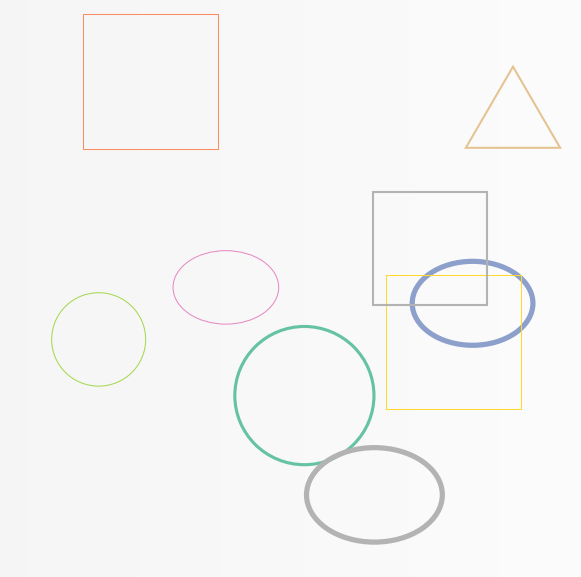[{"shape": "circle", "thickness": 1.5, "radius": 0.6, "center": [0.524, 0.314]}, {"shape": "square", "thickness": 0.5, "radius": 0.58, "center": [0.259, 0.858]}, {"shape": "oval", "thickness": 2.5, "radius": 0.52, "center": [0.813, 0.474]}, {"shape": "oval", "thickness": 0.5, "radius": 0.45, "center": [0.389, 0.501]}, {"shape": "circle", "thickness": 0.5, "radius": 0.4, "center": [0.17, 0.411]}, {"shape": "square", "thickness": 0.5, "radius": 0.58, "center": [0.78, 0.407]}, {"shape": "triangle", "thickness": 1, "radius": 0.47, "center": [0.883, 0.79]}, {"shape": "oval", "thickness": 2.5, "radius": 0.58, "center": [0.644, 0.142]}, {"shape": "square", "thickness": 1, "radius": 0.49, "center": [0.739, 0.569]}]